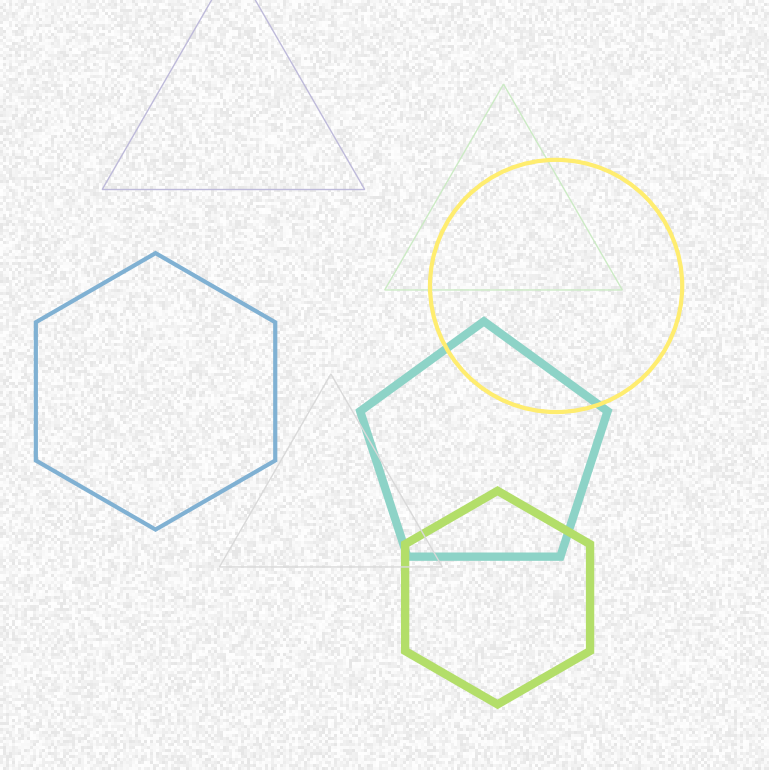[{"shape": "pentagon", "thickness": 3, "radius": 0.84, "center": [0.628, 0.414]}, {"shape": "triangle", "thickness": 0.5, "radius": 0.98, "center": [0.303, 0.852]}, {"shape": "hexagon", "thickness": 1.5, "radius": 0.9, "center": [0.202, 0.492]}, {"shape": "hexagon", "thickness": 3, "radius": 0.69, "center": [0.646, 0.224]}, {"shape": "triangle", "thickness": 0.5, "radius": 0.84, "center": [0.43, 0.347]}, {"shape": "triangle", "thickness": 0.5, "radius": 0.89, "center": [0.654, 0.713]}, {"shape": "circle", "thickness": 1.5, "radius": 0.82, "center": [0.722, 0.629]}]